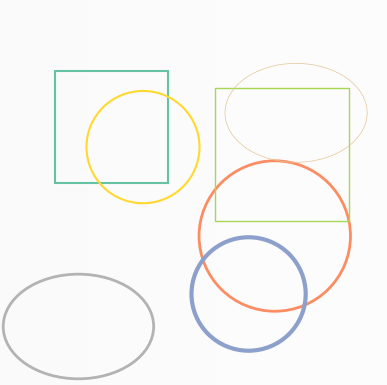[{"shape": "square", "thickness": 1.5, "radius": 0.73, "center": [0.288, 0.67]}, {"shape": "circle", "thickness": 2, "radius": 0.98, "center": [0.709, 0.387]}, {"shape": "circle", "thickness": 3, "radius": 0.74, "center": [0.642, 0.236]}, {"shape": "square", "thickness": 1, "radius": 0.86, "center": [0.728, 0.599]}, {"shape": "circle", "thickness": 1.5, "radius": 0.73, "center": [0.369, 0.618]}, {"shape": "oval", "thickness": 0.5, "radius": 0.92, "center": [0.764, 0.707]}, {"shape": "oval", "thickness": 2, "radius": 0.97, "center": [0.202, 0.152]}]